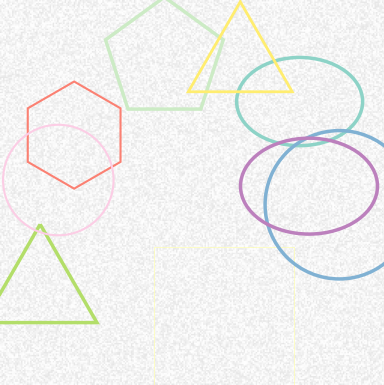[{"shape": "oval", "thickness": 2.5, "radius": 0.82, "center": [0.778, 0.736]}, {"shape": "square", "thickness": 0.5, "radius": 0.91, "center": [0.581, 0.177]}, {"shape": "hexagon", "thickness": 1.5, "radius": 0.7, "center": [0.193, 0.649]}, {"shape": "circle", "thickness": 2.5, "radius": 0.96, "center": [0.881, 0.468]}, {"shape": "triangle", "thickness": 2.5, "radius": 0.85, "center": [0.104, 0.247]}, {"shape": "circle", "thickness": 1.5, "radius": 0.72, "center": [0.151, 0.532]}, {"shape": "oval", "thickness": 2.5, "radius": 0.89, "center": [0.803, 0.517]}, {"shape": "pentagon", "thickness": 2.5, "radius": 0.8, "center": [0.427, 0.847]}, {"shape": "triangle", "thickness": 2, "radius": 0.78, "center": [0.624, 0.84]}]